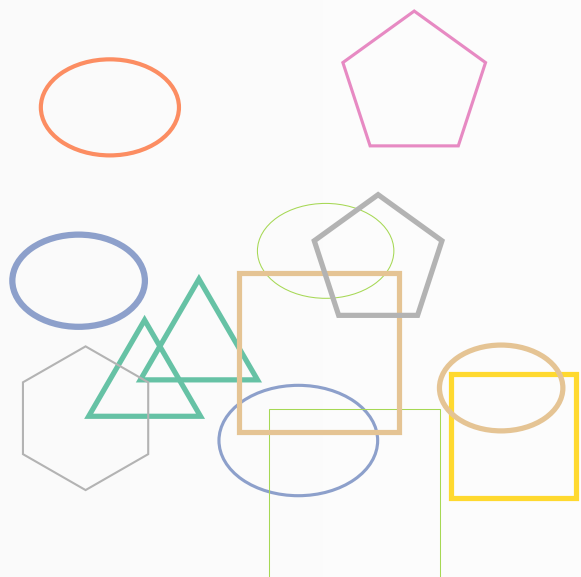[{"shape": "triangle", "thickness": 2.5, "radius": 0.58, "center": [0.342, 0.4]}, {"shape": "triangle", "thickness": 2.5, "radius": 0.56, "center": [0.249, 0.334]}, {"shape": "oval", "thickness": 2, "radius": 0.59, "center": [0.189, 0.813]}, {"shape": "oval", "thickness": 1.5, "radius": 0.68, "center": [0.513, 0.236]}, {"shape": "oval", "thickness": 3, "radius": 0.57, "center": [0.135, 0.513]}, {"shape": "pentagon", "thickness": 1.5, "radius": 0.65, "center": [0.713, 0.851]}, {"shape": "oval", "thickness": 0.5, "radius": 0.59, "center": [0.56, 0.565]}, {"shape": "square", "thickness": 0.5, "radius": 0.74, "center": [0.61, 0.144]}, {"shape": "square", "thickness": 2.5, "radius": 0.54, "center": [0.884, 0.244]}, {"shape": "oval", "thickness": 2.5, "radius": 0.53, "center": [0.862, 0.327]}, {"shape": "square", "thickness": 2.5, "radius": 0.69, "center": [0.549, 0.388]}, {"shape": "hexagon", "thickness": 1, "radius": 0.62, "center": [0.147, 0.275]}, {"shape": "pentagon", "thickness": 2.5, "radius": 0.58, "center": [0.651, 0.547]}]